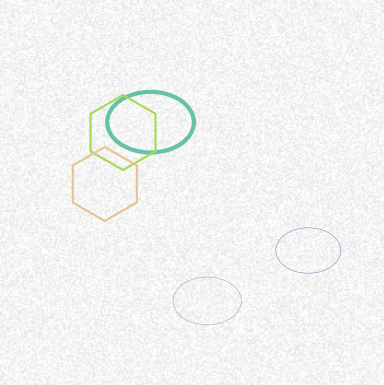[{"shape": "oval", "thickness": 3, "radius": 0.56, "center": [0.391, 0.683]}, {"shape": "oval", "thickness": 0.5, "radius": 0.42, "center": [0.801, 0.349]}, {"shape": "hexagon", "thickness": 1.5, "radius": 0.49, "center": [0.32, 0.656]}, {"shape": "hexagon", "thickness": 1.5, "radius": 0.48, "center": [0.272, 0.522]}, {"shape": "oval", "thickness": 0.5, "radius": 0.44, "center": [0.538, 0.218]}]